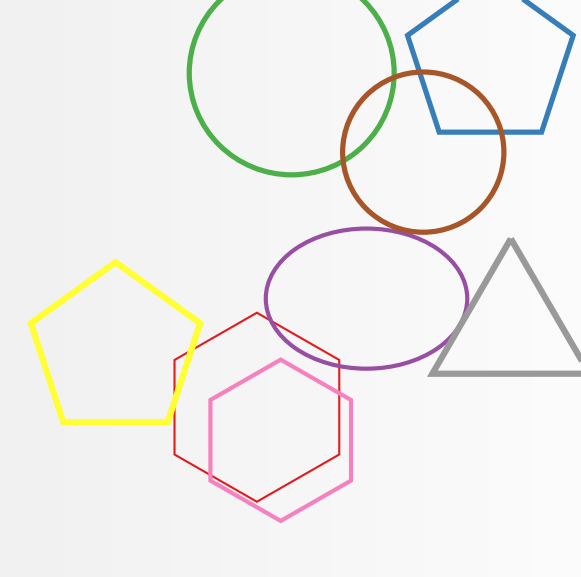[{"shape": "hexagon", "thickness": 1, "radius": 0.82, "center": [0.442, 0.294]}, {"shape": "pentagon", "thickness": 2.5, "radius": 0.75, "center": [0.844, 0.892]}, {"shape": "circle", "thickness": 2.5, "radius": 0.88, "center": [0.502, 0.873]}, {"shape": "oval", "thickness": 2, "radius": 0.87, "center": [0.631, 0.482]}, {"shape": "pentagon", "thickness": 3, "radius": 0.77, "center": [0.199, 0.392]}, {"shape": "circle", "thickness": 2.5, "radius": 0.69, "center": [0.728, 0.736]}, {"shape": "hexagon", "thickness": 2, "radius": 0.7, "center": [0.483, 0.237]}, {"shape": "triangle", "thickness": 3, "radius": 0.78, "center": [0.879, 0.43]}]